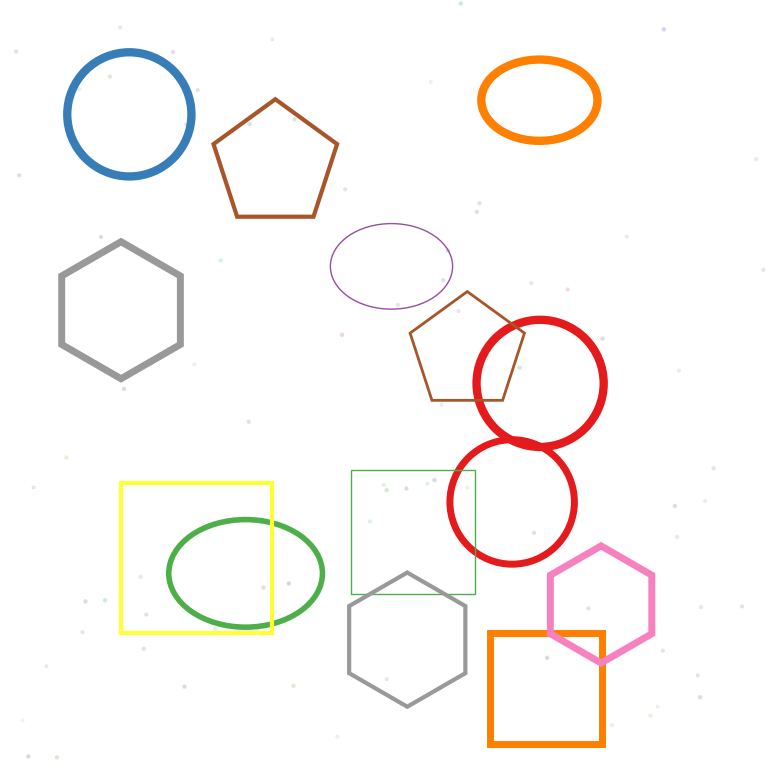[{"shape": "circle", "thickness": 2.5, "radius": 0.4, "center": [0.665, 0.348]}, {"shape": "circle", "thickness": 3, "radius": 0.41, "center": [0.701, 0.502]}, {"shape": "circle", "thickness": 3, "radius": 0.4, "center": [0.168, 0.851]}, {"shape": "square", "thickness": 0.5, "radius": 0.4, "center": [0.536, 0.31]}, {"shape": "oval", "thickness": 2, "radius": 0.5, "center": [0.319, 0.255]}, {"shape": "oval", "thickness": 0.5, "radius": 0.4, "center": [0.508, 0.654]}, {"shape": "square", "thickness": 2.5, "radius": 0.36, "center": [0.709, 0.106]}, {"shape": "oval", "thickness": 3, "radius": 0.38, "center": [0.701, 0.87]}, {"shape": "square", "thickness": 1.5, "radius": 0.49, "center": [0.255, 0.275]}, {"shape": "pentagon", "thickness": 1.5, "radius": 0.42, "center": [0.358, 0.787]}, {"shape": "pentagon", "thickness": 1, "radius": 0.39, "center": [0.607, 0.543]}, {"shape": "hexagon", "thickness": 2.5, "radius": 0.38, "center": [0.781, 0.215]}, {"shape": "hexagon", "thickness": 2.5, "radius": 0.44, "center": [0.157, 0.597]}, {"shape": "hexagon", "thickness": 1.5, "radius": 0.44, "center": [0.529, 0.169]}]